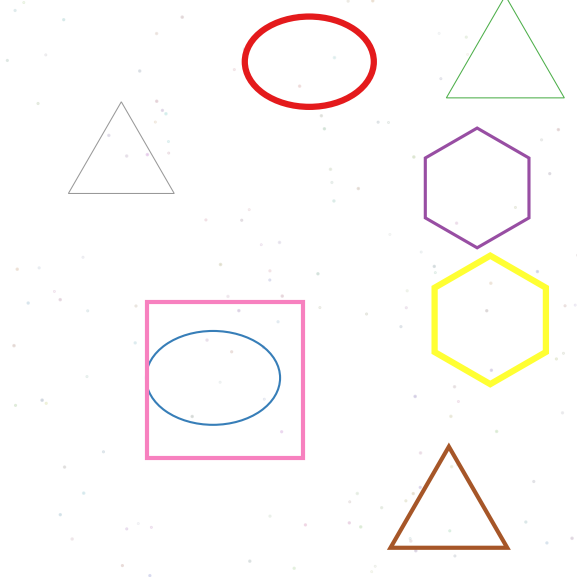[{"shape": "oval", "thickness": 3, "radius": 0.56, "center": [0.536, 0.892]}, {"shape": "oval", "thickness": 1, "radius": 0.58, "center": [0.369, 0.345]}, {"shape": "triangle", "thickness": 0.5, "radius": 0.59, "center": [0.875, 0.889]}, {"shape": "hexagon", "thickness": 1.5, "radius": 0.52, "center": [0.826, 0.674]}, {"shape": "hexagon", "thickness": 3, "radius": 0.56, "center": [0.849, 0.445]}, {"shape": "triangle", "thickness": 2, "radius": 0.58, "center": [0.777, 0.109]}, {"shape": "square", "thickness": 2, "radius": 0.67, "center": [0.39, 0.341]}, {"shape": "triangle", "thickness": 0.5, "radius": 0.53, "center": [0.21, 0.717]}]